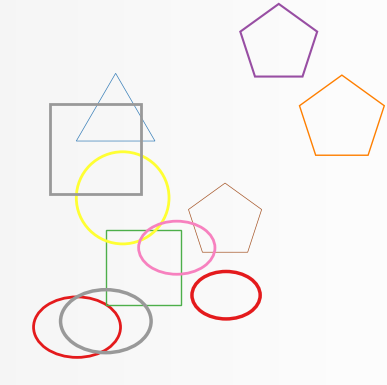[{"shape": "oval", "thickness": 2.5, "radius": 0.44, "center": [0.583, 0.233]}, {"shape": "oval", "thickness": 2, "radius": 0.56, "center": [0.199, 0.15]}, {"shape": "triangle", "thickness": 0.5, "radius": 0.59, "center": [0.298, 0.692]}, {"shape": "square", "thickness": 1, "radius": 0.49, "center": [0.37, 0.306]}, {"shape": "pentagon", "thickness": 1.5, "radius": 0.52, "center": [0.719, 0.886]}, {"shape": "pentagon", "thickness": 1, "radius": 0.58, "center": [0.882, 0.69]}, {"shape": "circle", "thickness": 2, "radius": 0.6, "center": [0.317, 0.486]}, {"shape": "pentagon", "thickness": 0.5, "radius": 0.5, "center": [0.581, 0.425]}, {"shape": "oval", "thickness": 2, "radius": 0.49, "center": [0.456, 0.357]}, {"shape": "oval", "thickness": 2.5, "radius": 0.58, "center": [0.273, 0.166]}, {"shape": "square", "thickness": 2, "radius": 0.59, "center": [0.246, 0.613]}]